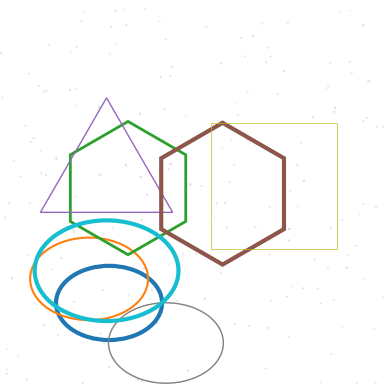[{"shape": "oval", "thickness": 3, "radius": 0.69, "center": [0.283, 0.213]}, {"shape": "oval", "thickness": 1.5, "radius": 0.77, "center": [0.231, 0.276]}, {"shape": "hexagon", "thickness": 2, "radius": 0.87, "center": [0.333, 0.511]}, {"shape": "triangle", "thickness": 1, "radius": 0.99, "center": [0.277, 0.548]}, {"shape": "hexagon", "thickness": 3, "radius": 0.92, "center": [0.578, 0.497]}, {"shape": "oval", "thickness": 1, "radius": 0.75, "center": [0.431, 0.109]}, {"shape": "square", "thickness": 0.5, "radius": 0.82, "center": [0.712, 0.516]}, {"shape": "oval", "thickness": 3, "radius": 0.93, "center": [0.277, 0.297]}]